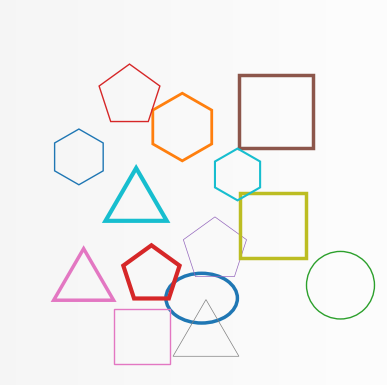[{"shape": "oval", "thickness": 2.5, "radius": 0.46, "center": [0.52, 0.226]}, {"shape": "hexagon", "thickness": 1, "radius": 0.36, "center": [0.204, 0.592]}, {"shape": "hexagon", "thickness": 2, "radius": 0.44, "center": [0.47, 0.67]}, {"shape": "circle", "thickness": 1, "radius": 0.44, "center": [0.879, 0.259]}, {"shape": "pentagon", "thickness": 1, "radius": 0.41, "center": [0.334, 0.751]}, {"shape": "pentagon", "thickness": 3, "radius": 0.38, "center": [0.391, 0.286]}, {"shape": "pentagon", "thickness": 0.5, "radius": 0.43, "center": [0.555, 0.351]}, {"shape": "square", "thickness": 2.5, "radius": 0.48, "center": [0.713, 0.71]}, {"shape": "square", "thickness": 1, "radius": 0.36, "center": [0.366, 0.125]}, {"shape": "triangle", "thickness": 2.5, "radius": 0.45, "center": [0.216, 0.265]}, {"shape": "triangle", "thickness": 0.5, "radius": 0.49, "center": [0.532, 0.124]}, {"shape": "square", "thickness": 2.5, "radius": 0.42, "center": [0.705, 0.414]}, {"shape": "hexagon", "thickness": 1.5, "radius": 0.34, "center": [0.613, 0.547]}, {"shape": "triangle", "thickness": 3, "radius": 0.46, "center": [0.351, 0.472]}]